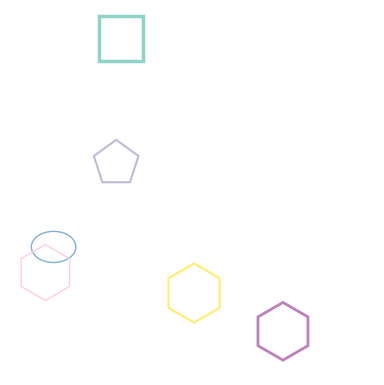[{"shape": "square", "thickness": 2.5, "radius": 0.29, "center": [0.314, 0.899]}, {"shape": "pentagon", "thickness": 1.5, "radius": 0.3, "center": [0.302, 0.576]}, {"shape": "oval", "thickness": 1, "radius": 0.29, "center": [0.139, 0.359]}, {"shape": "hexagon", "thickness": 1, "radius": 0.36, "center": [0.118, 0.292]}, {"shape": "hexagon", "thickness": 2, "radius": 0.37, "center": [0.735, 0.139]}, {"shape": "hexagon", "thickness": 1.5, "radius": 0.38, "center": [0.504, 0.239]}]